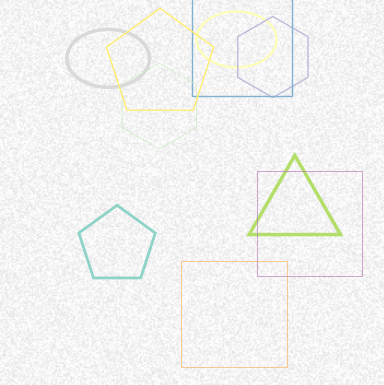[{"shape": "pentagon", "thickness": 2, "radius": 0.52, "center": [0.304, 0.363]}, {"shape": "oval", "thickness": 1.5, "radius": 0.52, "center": [0.614, 0.898]}, {"shape": "hexagon", "thickness": 1, "radius": 0.53, "center": [0.709, 0.852]}, {"shape": "square", "thickness": 1, "radius": 0.65, "center": [0.629, 0.88]}, {"shape": "square", "thickness": 0.5, "radius": 0.69, "center": [0.608, 0.185]}, {"shape": "triangle", "thickness": 2.5, "radius": 0.69, "center": [0.766, 0.459]}, {"shape": "oval", "thickness": 2.5, "radius": 0.54, "center": [0.281, 0.848]}, {"shape": "square", "thickness": 0.5, "radius": 0.68, "center": [0.804, 0.42]}, {"shape": "hexagon", "thickness": 0.5, "radius": 0.56, "center": [0.414, 0.725]}, {"shape": "pentagon", "thickness": 1, "radius": 0.73, "center": [0.416, 0.832]}]